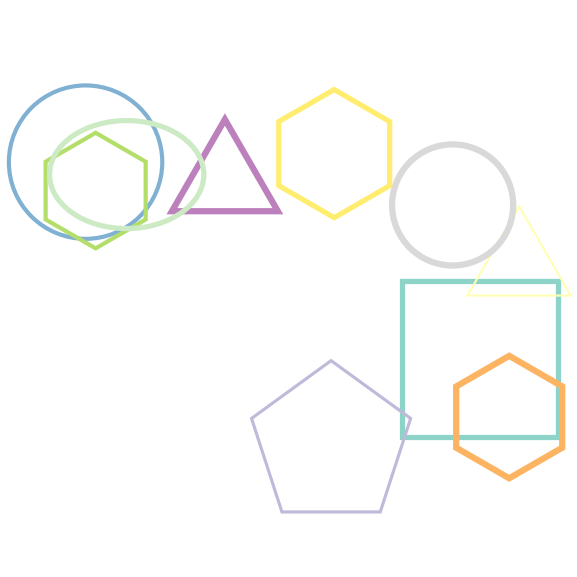[{"shape": "square", "thickness": 2.5, "radius": 0.67, "center": [0.831, 0.377]}, {"shape": "triangle", "thickness": 1, "radius": 0.52, "center": [0.899, 0.539]}, {"shape": "pentagon", "thickness": 1.5, "radius": 0.72, "center": [0.573, 0.23]}, {"shape": "circle", "thickness": 2, "radius": 0.66, "center": [0.148, 0.718]}, {"shape": "hexagon", "thickness": 3, "radius": 0.53, "center": [0.882, 0.277]}, {"shape": "hexagon", "thickness": 2, "radius": 0.5, "center": [0.166, 0.669]}, {"shape": "circle", "thickness": 3, "radius": 0.52, "center": [0.784, 0.644]}, {"shape": "triangle", "thickness": 3, "radius": 0.53, "center": [0.389, 0.686]}, {"shape": "oval", "thickness": 2.5, "radius": 0.67, "center": [0.219, 0.697]}, {"shape": "hexagon", "thickness": 2.5, "radius": 0.55, "center": [0.579, 0.733]}]